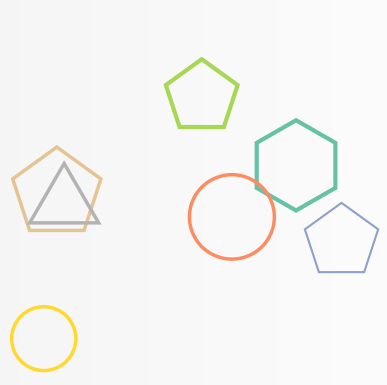[{"shape": "hexagon", "thickness": 3, "radius": 0.59, "center": [0.764, 0.57]}, {"shape": "circle", "thickness": 2.5, "radius": 0.55, "center": [0.598, 0.437]}, {"shape": "pentagon", "thickness": 1.5, "radius": 0.5, "center": [0.881, 0.374]}, {"shape": "pentagon", "thickness": 3, "radius": 0.49, "center": [0.521, 0.749]}, {"shape": "circle", "thickness": 2.5, "radius": 0.41, "center": [0.113, 0.12]}, {"shape": "pentagon", "thickness": 2.5, "radius": 0.6, "center": [0.147, 0.498]}, {"shape": "triangle", "thickness": 2.5, "radius": 0.51, "center": [0.166, 0.472]}]